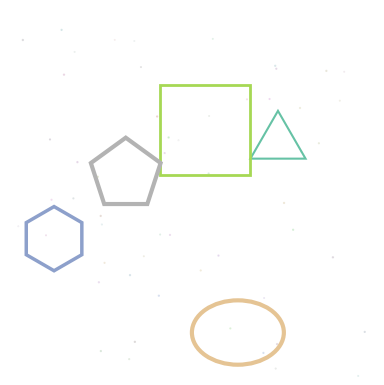[{"shape": "triangle", "thickness": 1.5, "radius": 0.41, "center": [0.722, 0.629]}, {"shape": "hexagon", "thickness": 2.5, "radius": 0.42, "center": [0.14, 0.38]}, {"shape": "square", "thickness": 2, "radius": 0.58, "center": [0.533, 0.663]}, {"shape": "oval", "thickness": 3, "radius": 0.6, "center": [0.618, 0.136]}, {"shape": "pentagon", "thickness": 3, "radius": 0.48, "center": [0.327, 0.547]}]